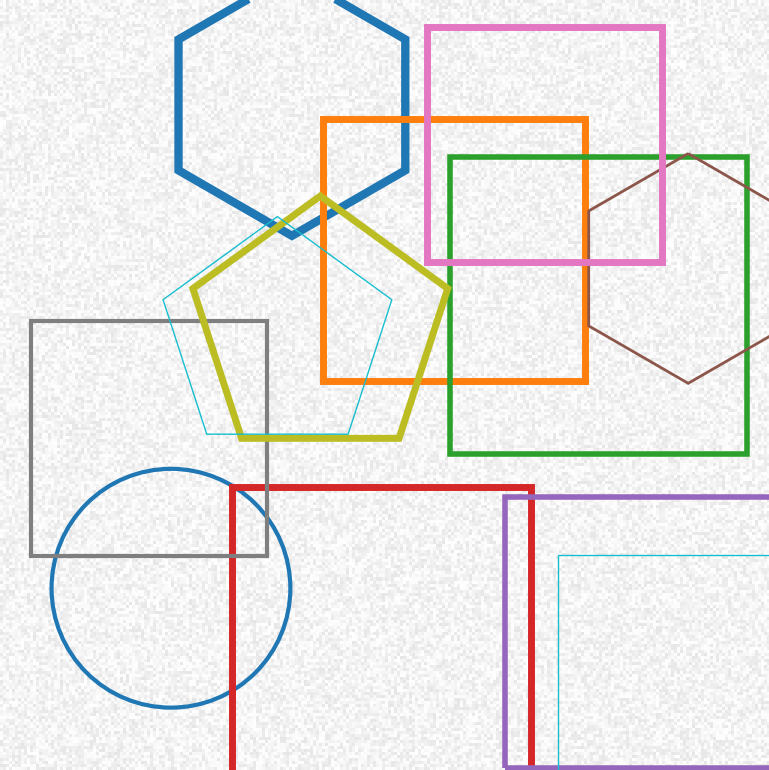[{"shape": "circle", "thickness": 1.5, "radius": 0.78, "center": [0.222, 0.236]}, {"shape": "hexagon", "thickness": 3, "radius": 0.85, "center": [0.379, 0.864]}, {"shape": "square", "thickness": 2.5, "radius": 0.85, "center": [0.59, 0.675]}, {"shape": "square", "thickness": 2, "radius": 0.96, "center": [0.777, 0.603]}, {"shape": "square", "thickness": 2.5, "radius": 0.97, "center": [0.496, 0.173]}, {"shape": "square", "thickness": 2, "radius": 0.88, "center": [0.832, 0.179]}, {"shape": "hexagon", "thickness": 1, "radius": 0.75, "center": [0.894, 0.651]}, {"shape": "square", "thickness": 2.5, "radius": 0.76, "center": [0.707, 0.812]}, {"shape": "square", "thickness": 1.5, "radius": 0.76, "center": [0.193, 0.431]}, {"shape": "pentagon", "thickness": 2.5, "radius": 0.87, "center": [0.416, 0.572]}, {"shape": "square", "thickness": 0.5, "radius": 0.82, "center": [0.888, 0.116]}, {"shape": "pentagon", "thickness": 0.5, "radius": 0.78, "center": [0.36, 0.562]}]